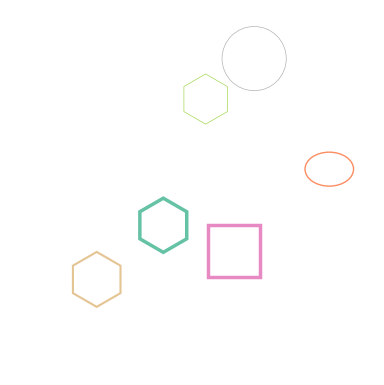[{"shape": "hexagon", "thickness": 2.5, "radius": 0.35, "center": [0.424, 0.415]}, {"shape": "oval", "thickness": 1, "radius": 0.32, "center": [0.855, 0.561]}, {"shape": "square", "thickness": 2.5, "radius": 0.34, "center": [0.609, 0.348]}, {"shape": "hexagon", "thickness": 0.5, "radius": 0.33, "center": [0.534, 0.743]}, {"shape": "hexagon", "thickness": 1.5, "radius": 0.36, "center": [0.251, 0.274]}, {"shape": "circle", "thickness": 0.5, "radius": 0.42, "center": [0.66, 0.848]}]